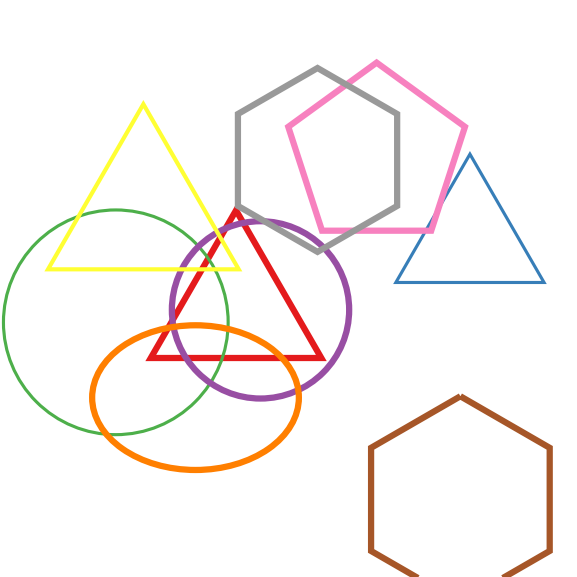[{"shape": "triangle", "thickness": 3, "radius": 0.85, "center": [0.409, 0.464]}, {"shape": "triangle", "thickness": 1.5, "radius": 0.74, "center": [0.814, 0.584]}, {"shape": "circle", "thickness": 1.5, "radius": 0.97, "center": [0.201, 0.441]}, {"shape": "circle", "thickness": 3, "radius": 0.77, "center": [0.451, 0.463]}, {"shape": "oval", "thickness": 3, "radius": 0.89, "center": [0.339, 0.311]}, {"shape": "triangle", "thickness": 2, "radius": 0.95, "center": [0.248, 0.628]}, {"shape": "hexagon", "thickness": 3, "radius": 0.89, "center": [0.797, 0.134]}, {"shape": "pentagon", "thickness": 3, "radius": 0.8, "center": [0.652, 0.73]}, {"shape": "hexagon", "thickness": 3, "radius": 0.8, "center": [0.55, 0.722]}]